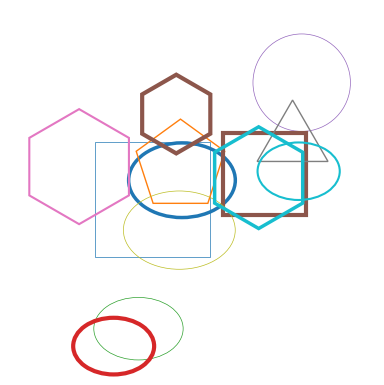[{"shape": "square", "thickness": 0.5, "radius": 0.75, "center": [0.396, 0.481]}, {"shape": "oval", "thickness": 2.5, "radius": 0.69, "center": [0.473, 0.532]}, {"shape": "pentagon", "thickness": 1, "radius": 0.6, "center": [0.469, 0.57]}, {"shape": "oval", "thickness": 0.5, "radius": 0.58, "center": [0.36, 0.146]}, {"shape": "oval", "thickness": 3, "radius": 0.53, "center": [0.295, 0.101]}, {"shape": "circle", "thickness": 0.5, "radius": 0.63, "center": [0.784, 0.785]}, {"shape": "hexagon", "thickness": 3, "radius": 0.51, "center": [0.458, 0.704]}, {"shape": "square", "thickness": 3, "radius": 0.54, "center": [0.687, 0.548]}, {"shape": "hexagon", "thickness": 1.5, "radius": 0.75, "center": [0.206, 0.567]}, {"shape": "triangle", "thickness": 1, "radius": 0.53, "center": [0.76, 0.634]}, {"shape": "oval", "thickness": 0.5, "radius": 0.73, "center": [0.466, 0.402]}, {"shape": "oval", "thickness": 1.5, "radius": 0.53, "center": [0.776, 0.555]}, {"shape": "hexagon", "thickness": 2.5, "radius": 0.66, "center": [0.672, 0.538]}]